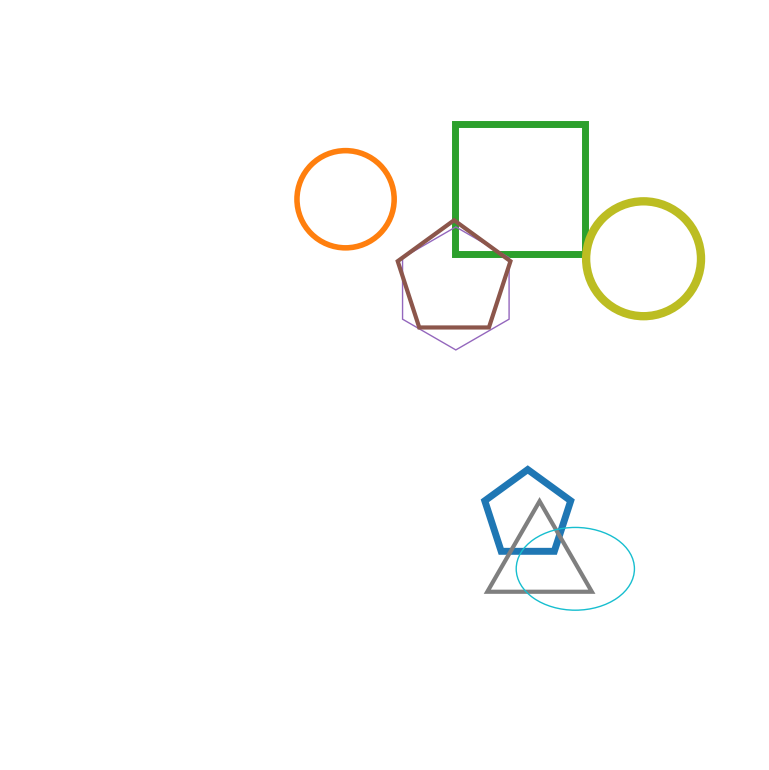[{"shape": "pentagon", "thickness": 2.5, "radius": 0.29, "center": [0.685, 0.331]}, {"shape": "circle", "thickness": 2, "radius": 0.32, "center": [0.449, 0.741]}, {"shape": "square", "thickness": 2.5, "radius": 0.42, "center": [0.675, 0.754]}, {"shape": "hexagon", "thickness": 0.5, "radius": 0.4, "center": [0.592, 0.625]}, {"shape": "pentagon", "thickness": 1.5, "radius": 0.38, "center": [0.59, 0.637]}, {"shape": "triangle", "thickness": 1.5, "radius": 0.39, "center": [0.701, 0.271]}, {"shape": "circle", "thickness": 3, "radius": 0.37, "center": [0.836, 0.664]}, {"shape": "oval", "thickness": 0.5, "radius": 0.38, "center": [0.747, 0.261]}]